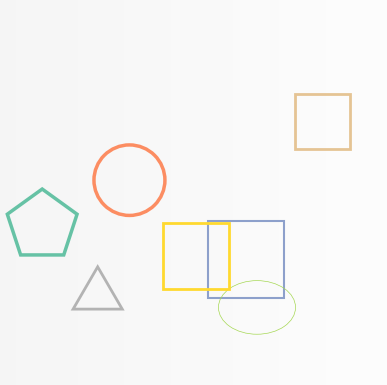[{"shape": "pentagon", "thickness": 2.5, "radius": 0.47, "center": [0.109, 0.414]}, {"shape": "circle", "thickness": 2.5, "radius": 0.46, "center": [0.334, 0.532]}, {"shape": "square", "thickness": 1.5, "radius": 0.49, "center": [0.635, 0.326]}, {"shape": "oval", "thickness": 0.5, "radius": 0.5, "center": [0.663, 0.201]}, {"shape": "square", "thickness": 2, "radius": 0.42, "center": [0.505, 0.335]}, {"shape": "square", "thickness": 2, "radius": 0.36, "center": [0.832, 0.685]}, {"shape": "triangle", "thickness": 2, "radius": 0.37, "center": [0.252, 0.234]}]